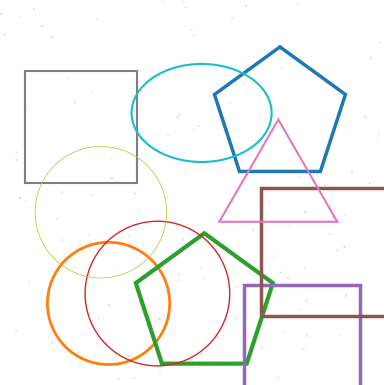[{"shape": "pentagon", "thickness": 2.5, "radius": 0.89, "center": [0.727, 0.699]}, {"shape": "circle", "thickness": 2, "radius": 0.79, "center": [0.282, 0.212]}, {"shape": "pentagon", "thickness": 3, "radius": 0.94, "center": [0.531, 0.207]}, {"shape": "circle", "thickness": 1, "radius": 0.94, "center": [0.409, 0.237]}, {"shape": "square", "thickness": 2.5, "radius": 0.76, "center": [0.784, 0.108]}, {"shape": "square", "thickness": 2.5, "radius": 0.83, "center": [0.844, 0.345]}, {"shape": "triangle", "thickness": 1.5, "radius": 0.88, "center": [0.723, 0.512]}, {"shape": "square", "thickness": 1.5, "radius": 0.73, "center": [0.209, 0.67]}, {"shape": "circle", "thickness": 0.5, "radius": 0.85, "center": [0.262, 0.449]}, {"shape": "oval", "thickness": 1.5, "radius": 0.91, "center": [0.524, 0.707]}]